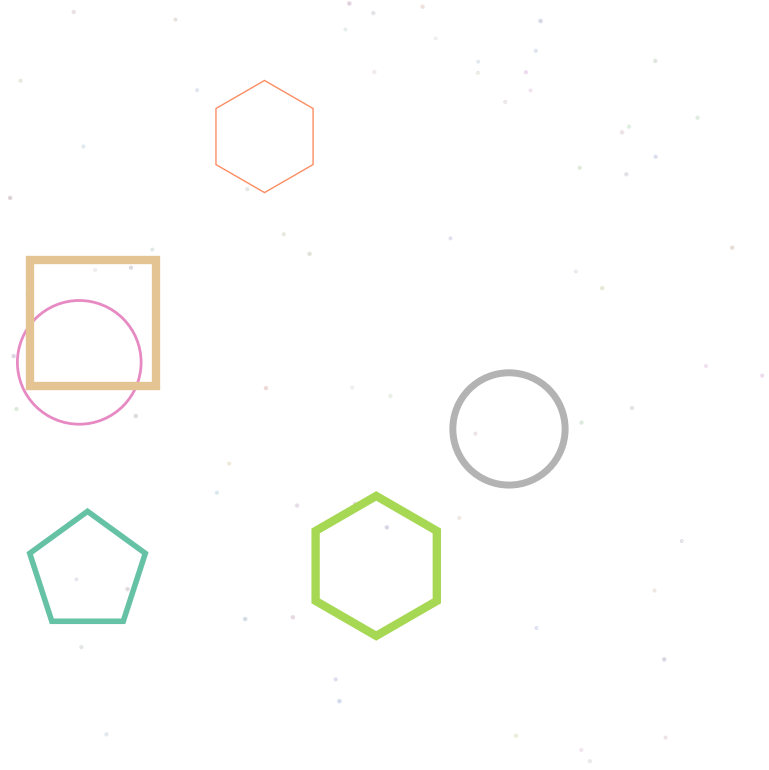[{"shape": "pentagon", "thickness": 2, "radius": 0.39, "center": [0.114, 0.257]}, {"shape": "hexagon", "thickness": 0.5, "radius": 0.36, "center": [0.344, 0.823]}, {"shape": "circle", "thickness": 1, "radius": 0.4, "center": [0.103, 0.529]}, {"shape": "hexagon", "thickness": 3, "radius": 0.45, "center": [0.489, 0.265]}, {"shape": "square", "thickness": 3, "radius": 0.41, "center": [0.12, 0.581]}, {"shape": "circle", "thickness": 2.5, "radius": 0.36, "center": [0.661, 0.443]}]